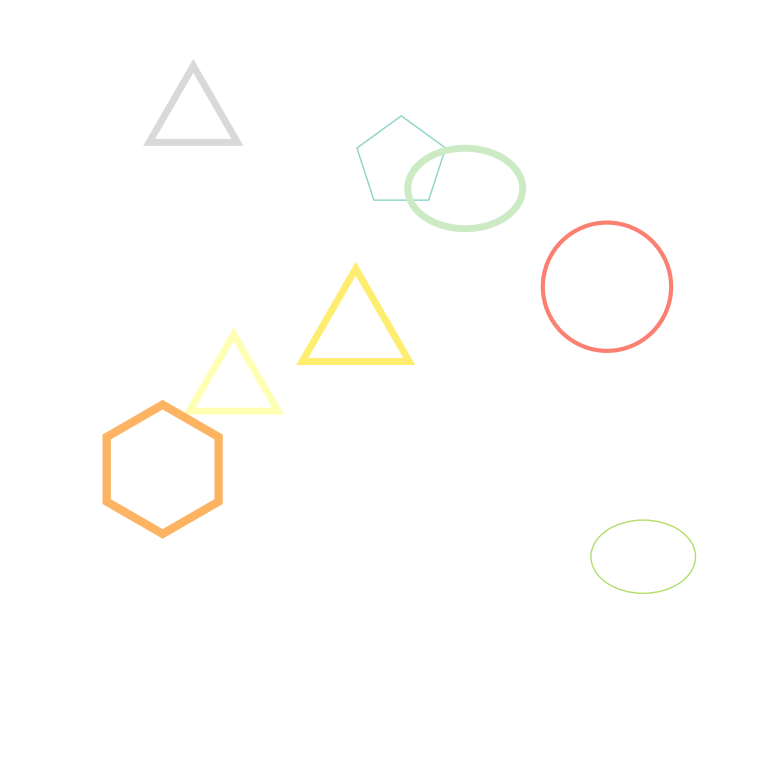[{"shape": "pentagon", "thickness": 0.5, "radius": 0.3, "center": [0.521, 0.789]}, {"shape": "triangle", "thickness": 2.5, "radius": 0.33, "center": [0.304, 0.499]}, {"shape": "circle", "thickness": 1.5, "radius": 0.42, "center": [0.788, 0.628]}, {"shape": "hexagon", "thickness": 3, "radius": 0.42, "center": [0.211, 0.391]}, {"shape": "oval", "thickness": 0.5, "radius": 0.34, "center": [0.835, 0.277]}, {"shape": "triangle", "thickness": 2.5, "radius": 0.33, "center": [0.251, 0.848]}, {"shape": "oval", "thickness": 2.5, "radius": 0.37, "center": [0.604, 0.755]}, {"shape": "triangle", "thickness": 2.5, "radius": 0.4, "center": [0.462, 0.571]}]